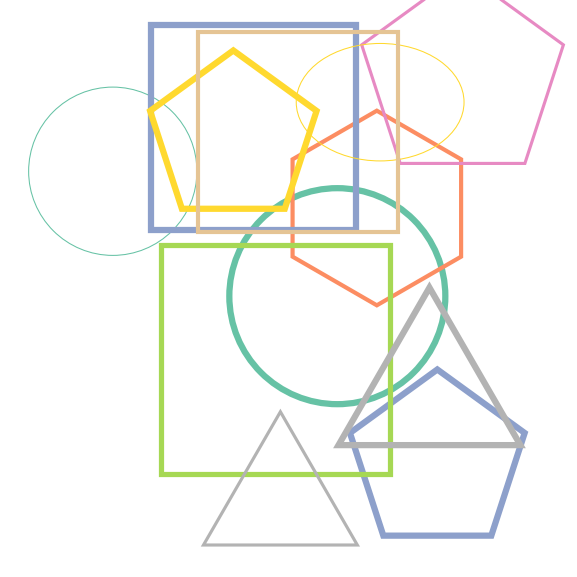[{"shape": "circle", "thickness": 0.5, "radius": 0.73, "center": [0.195, 0.703]}, {"shape": "circle", "thickness": 3, "radius": 0.94, "center": [0.584, 0.486]}, {"shape": "hexagon", "thickness": 2, "radius": 0.84, "center": [0.653, 0.639]}, {"shape": "square", "thickness": 3, "radius": 0.89, "center": [0.44, 0.778]}, {"shape": "pentagon", "thickness": 3, "radius": 0.8, "center": [0.757, 0.2]}, {"shape": "pentagon", "thickness": 1.5, "radius": 0.92, "center": [0.801, 0.865]}, {"shape": "square", "thickness": 2.5, "radius": 0.99, "center": [0.477, 0.376]}, {"shape": "pentagon", "thickness": 3, "radius": 0.76, "center": [0.404, 0.76]}, {"shape": "oval", "thickness": 0.5, "radius": 0.73, "center": [0.658, 0.822]}, {"shape": "square", "thickness": 2, "radius": 0.86, "center": [0.516, 0.77]}, {"shape": "triangle", "thickness": 1.5, "radius": 0.77, "center": [0.486, 0.132]}, {"shape": "triangle", "thickness": 3, "radius": 0.91, "center": [0.744, 0.319]}]